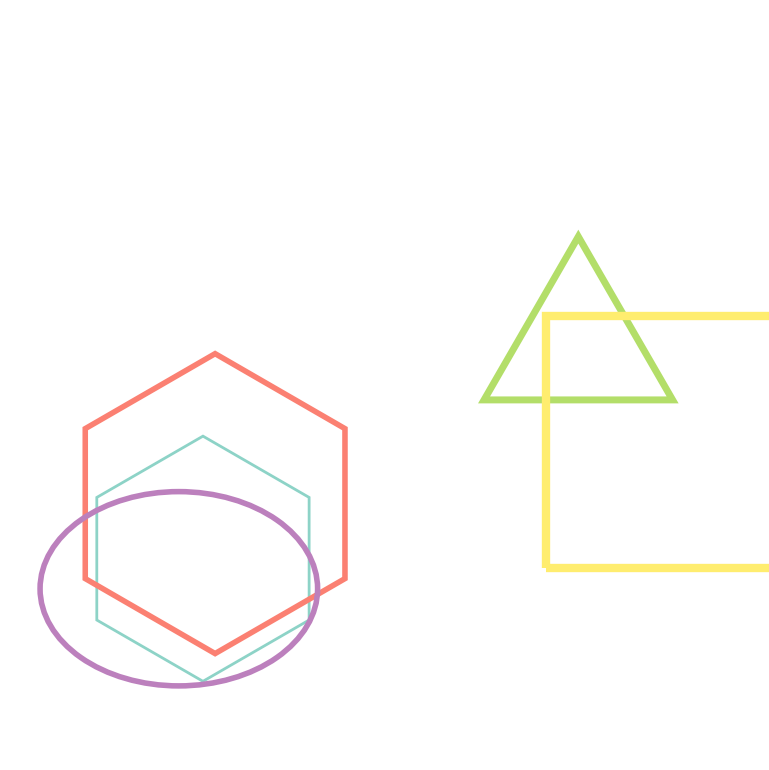[{"shape": "hexagon", "thickness": 1, "radius": 0.8, "center": [0.264, 0.274]}, {"shape": "hexagon", "thickness": 2, "radius": 0.97, "center": [0.279, 0.346]}, {"shape": "triangle", "thickness": 2.5, "radius": 0.71, "center": [0.751, 0.551]}, {"shape": "oval", "thickness": 2, "radius": 0.9, "center": [0.232, 0.235]}, {"shape": "square", "thickness": 3, "radius": 0.82, "center": [0.872, 0.426]}]